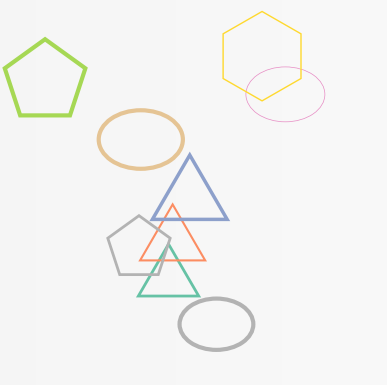[{"shape": "triangle", "thickness": 2, "radius": 0.45, "center": [0.435, 0.276]}, {"shape": "triangle", "thickness": 1.5, "radius": 0.48, "center": [0.446, 0.372]}, {"shape": "triangle", "thickness": 2.5, "radius": 0.56, "center": [0.49, 0.486]}, {"shape": "oval", "thickness": 0.5, "radius": 0.51, "center": [0.736, 0.755]}, {"shape": "pentagon", "thickness": 3, "radius": 0.55, "center": [0.116, 0.789]}, {"shape": "hexagon", "thickness": 1, "radius": 0.58, "center": [0.676, 0.854]}, {"shape": "oval", "thickness": 3, "radius": 0.54, "center": [0.363, 0.638]}, {"shape": "pentagon", "thickness": 2, "radius": 0.42, "center": [0.359, 0.355]}, {"shape": "oval", "thickness": 3, "radius": 0.48, "center": [0.559, 0.158]}]